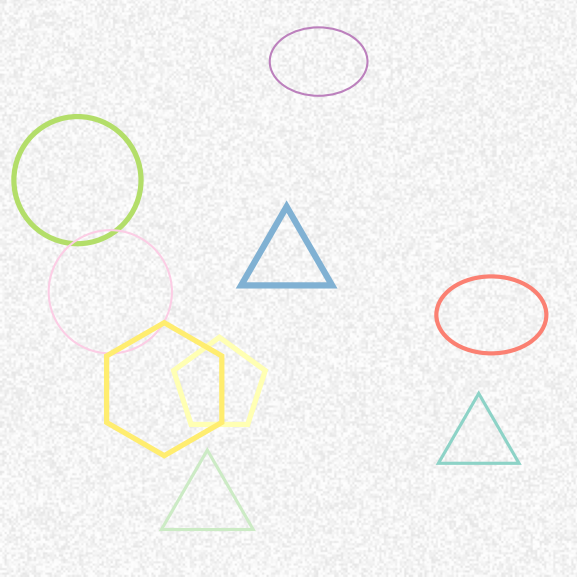[{"shape": "triangle", "thickness": 1.5, "radius": 0.4, "center": [0.829, 0.237]}, {"shape": "pentagon", "thickness": 2.5, "radius": 0.42, "center": [0.38, 0.332]}, {"shape": "oval", "thickness": 2, "radius": 0.48, "center": [0.851, 0.454]}, {"shape": "triangle", "thickness": 3, "radius": 0.45, "center": [0.496, 0.55]}, {"shape": "circle", "thickness": 2.5, "radius": 0.55, "center": [0.134, 0.687]}, {"shape": "circle", "thickness": 1, "radius": 0.53, "center": [0.191, 0.494]}, {"shape": "oval", "thickness": 1, "radius": 0.42, "center": [0.552, 0.893]}, {"shape": "triangle", "thickness": 1.5, "radius": 0.46, "center": [0.359, 0.128]}, {"shape": "hexagon", "thickness": 2.5, "radius": 0.58, "center": [0.284, 0.325]}]